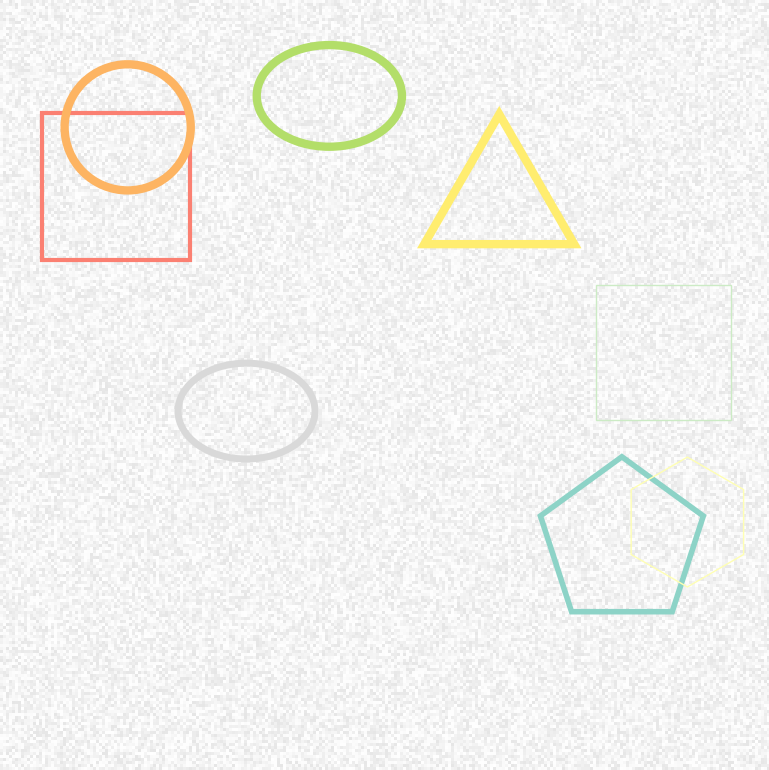[{"shape": "pentagon", "thickness": 2, "radius": 0.56, "center": [0.808, 0.296]}, {"shape": "hexagon", "thickness": 0.5, "radius": 0.42, "center": [0.893, 0.322]}, {"shape": "square", "thickness": 1.5, "radius": 0.48, "center": [0.15, 0.758]}, {"shape": "circle", "thickness": 3, "radius": 0.41, "center": [0.166, 0.835]}, {"shape": "oval", "thickness": 3, "radius": 0.47, "center": [0.428, 0.875]}, {"shape": "oval", "thickness": 2.5, "radius": 0.44, "center": [0.32, 0.466]}, {"shape": "square", "thickness": 0.5, "radius": 0.44, "center": [0.862, 0.542]}, {"shape": "triangle", "thickness": 3, "radius": 0.56, "center": [0.648, 0.739]}]